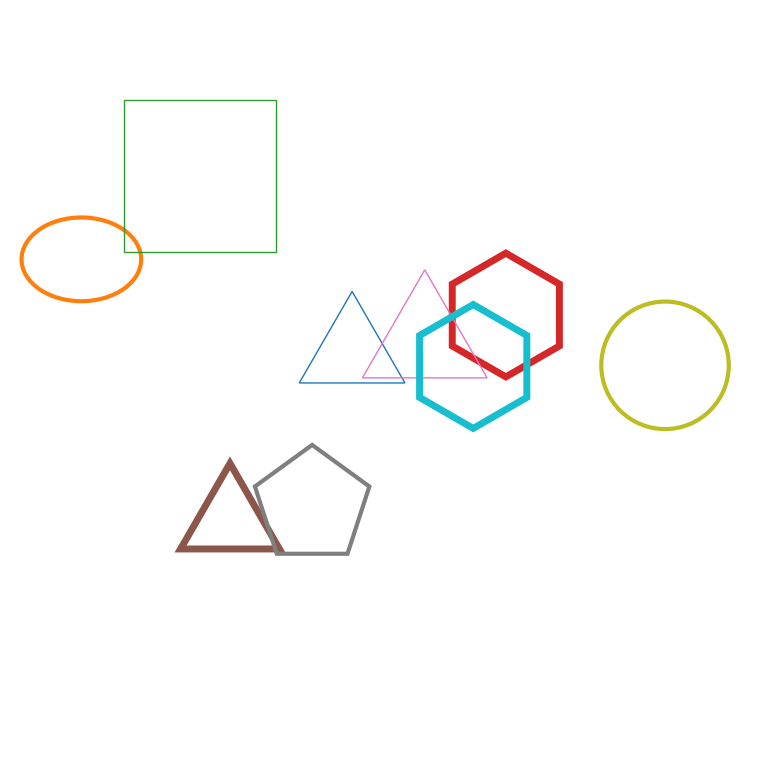[{"shape": "triangle", "thickness": 0.5, "radius": 0.4, "center": [0.457, 0.542]}, {"shape": "oval", "thickness": 1.5, "radius": 0.39, "center": [0.106, 0.663]}, {"shape": "square", "thickness": 0.5, "radius": 0.49, "center": [0.26, 0.772]}, {"shape": "hexagon", "thickness": 2.5, "radius": 0.4, "center": [0.657, 0.591]}, {"shape": "triangle", "thickness": 2.5, "radius": 0.37, "center": [0.299, 0.324]}, {"shape": "triangle", "thickness": 0.5, "radius": 0.47, "center": [0.552, 0.556]}, {"shape": "pentagon", "thickness": 1.5, "radius": 0.39, "center": [0.405, 0.344]}, {"shape": "circle", "thickness": 1.5, "radius": 0.41, "center": [0.864, 0.526]}, {"shape": "hexagon", "thickness": 2.5, "radius": 0.4, "center": [0.615, 0.524]}]